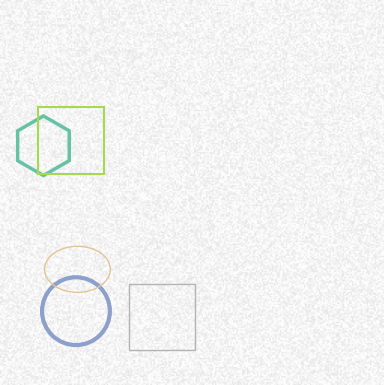[{"shape": "hexagon", "thickness": 2.5, "radius": 0.39, "center": [0.113, 0.621]}, {"shape": "circle", "thickness": 3, "radius": 0.44, "center": [0.197, 0.192]}, {"shape": "square", "thickness": 1.5, "radius": 0.43, "center": [0.185, 0.635]}, {"shape": "oval", "thickness": 1, "radius": 0.43, "center": [0.201, 0.3]}, {"shape": "square", "thickness": 1, "radius": 0.43, "center": [0.42, 0.176]}]